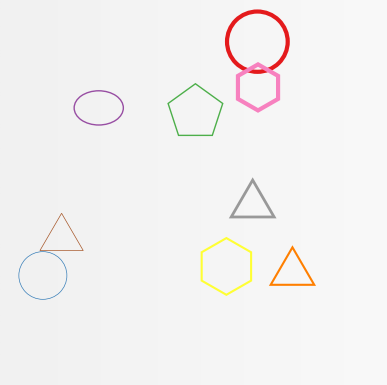[{"shape": "circle", "thickness": 3, "radius": 0.39, "center": [0.664, 0.892]}, {"shape": "circle", "thickness": 0.5, "radius": 0.31, "center": [0.111, 0.284]}, {"shape": "pentagon", "thickness": 1, "radius": 0.37, "center": [0.504, 0.708]}, {"shape": "oval", "thickness": 1, "radius": 0.32, "center": [0.255, 0.72]}, {"shape": "triangle", "thickness": 1.5, "radius": 0.32, "center": [0.755, 0.293]}, {"shape": "hexagon", "thickness": 1.5, "radius": 0.37, "center": [0.584, 0.308]}, {"shape": "triangle", "thickness": 0.5, "radius": 0.32, "center": [0.159, 0.381]}, {"shape": "hexagon", "thickness": 3, "radius": 0.3, "center": [0.666, 0.773]}, {"shape": "triangle", "thickness": 2, "radius": 0.32, "center": [0.652, 0.468]}]